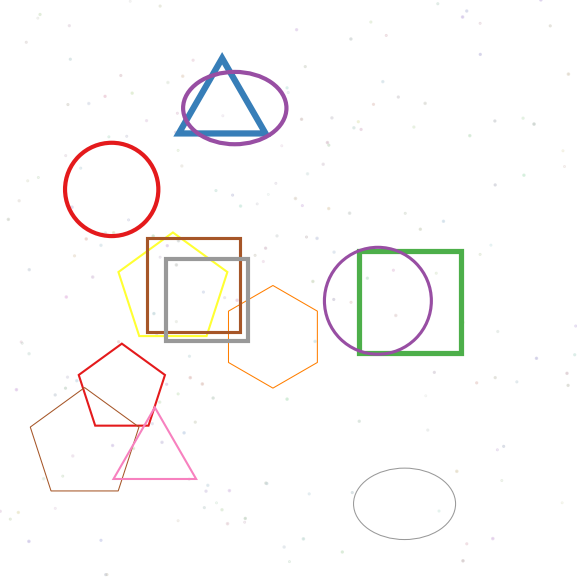[{"shape": "circle", "thickness": 2, "radius": 0.4, "center": [0.193, 0.671]}, {"shape": "pentagon", "thickness": 1, "radius": 0.39, "center": [0.211, 0.326]}, {"shape": "triangle", "thickness": 3, "radius": 0.43, "center": [0.385, 0.811]}, {"shape": "square", "thickness": 2.5, "radius": 0.44, "center": [0.709, 0.477]}, {"shape": "oval", "thickness": 2, "radius": 0.45, "center": [0.407, 0.812]}, {"shape": "circle", "thickness": 1.5, "radius": 0.46, "center": [0.654, 0.478]}, {"shape": "hexagon", "thickness": 0.5, "radius": 0.44, "center": [0.473, 0.416]}, {"shape": "pentagon", "thickness": 1, "radius": 0.5, "center": [0.299, 0.497]}, {"shape": "pentagon", "thickness": 0.5, "radius": 0.49, "center": [0.147, 0.229]}, {"shape": "square", "thickness": 1.5, "radius": 0.4, "center": [0.335, 0.505]}, {"shape": "triangle", "thickness": 1, "radius": 0.41, "center": [0.268, 0.211]}, {"shape": "square", "thickness": 2, "radius": 0.35, "center": [0.359, 0.48]}, {"shape": "oval", "thickness": 0.5, "radius": 0.44, "center": [0.701, 0.127]}]